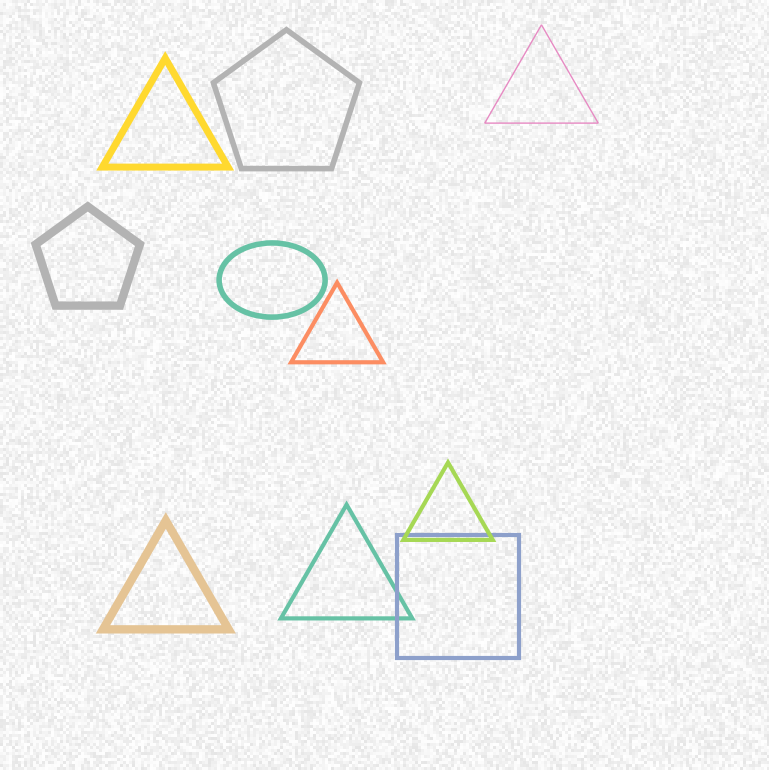[{"shape": "oval", "thickness": 2, "radius": 0.34, "center": [0.353, 0.636]}, {"shape": "triangle", "thickness": 1.5, "radius": 0.49, "center": [0.45, 0.246]}, {"shape": "triangle", "thickness": 1.5, "radius": 0.34, "center": [0.438, 0.564]}, {"shape": "square", "thickness": 1.5, "radius": 0.4, "center": [0.595, 0.225]}, {"shape": "triangle", "thickness": 0.5, "radius": 0.43, "center": [0.703, 0.883]}, {"shape": "triangle", "thickness": 1.5, "radius": 0.34, "center": [0.582, 0.332]}, {"shape": "triangle", "thickness": 2.5, "radius": 0.47, "center": [0.215, 0.83]}, {"shape": "triangle", "thickness": 3, "radius": 0.47, "center": [0.215, 0.23]}, {"shape": "pentagon", "thickness": 3, "radius": 0.36, "center": [0.114, 0.661]}, {"shape": "pentagon", "thickness": 2, "radius": 0.5, "center": [0.372, 0.862]}]